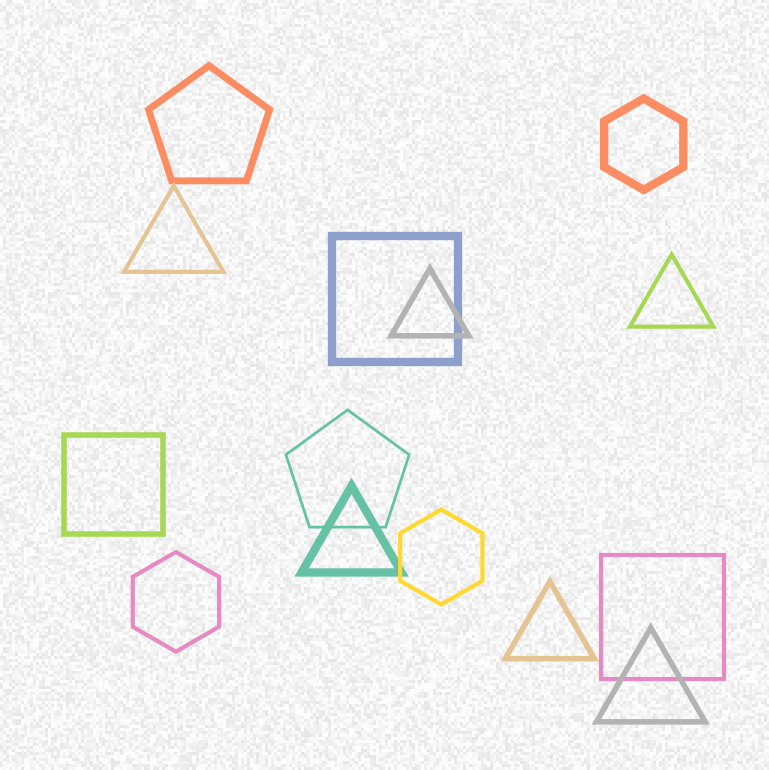[{"shape": "pentagon", "thickness": 1, "radius": 0.42, "center": [0.451, 0.384]}, {"shape": "triangle", "thickness": 3, "radius": 0.37, "center": [0.457, 0.294]}, {"shape": "pentagon", "thickness": 2.5, "radius": 0.41, "center": [0.271, 0.832]}, {"shape": "hexagon", "thickness": 3, "radius": 0.3, "center": [0.836, 0.813]}, {"shape": "square", "thickness": 3, "radius": 0.41, "center": [0.513, 0.612]}, {"shape": "square", "thickness": 1.5, "radius": 0.4, "center": [0.86, 0.198]}, {"shape": "hexagon", "thickness": 1.5, "radius": 0.32, "center": [0.228, 0.218]}, {"shape": "square", "thickness": 2, "radius": 0.32, "center": [0.147, 0.371]}, {"shape": "triangle", "thickness": 1.5, "radius": 0.31, "center": [0.872, 0.607]}, {"shape": "hexagon", "thickness": 1.5, "radius": 0.31, "center": [0.573, 0.277]}, {"shape": "triangle", "thickness": 2, "radius": 0.33, "center": [0.714, 0.178]}, {"shape": "triangle", "thickness": 1.5, "radius": 0.37, "center": [0.226, 0.684]}, {"shape": "triangle", "thickness": 2, "radius": 0.41, "center": [0.845, 0.103]}, {"shape": "triangle", "thickness": 2, "radius": 0.29, "center": [0.558, 0.593]}]